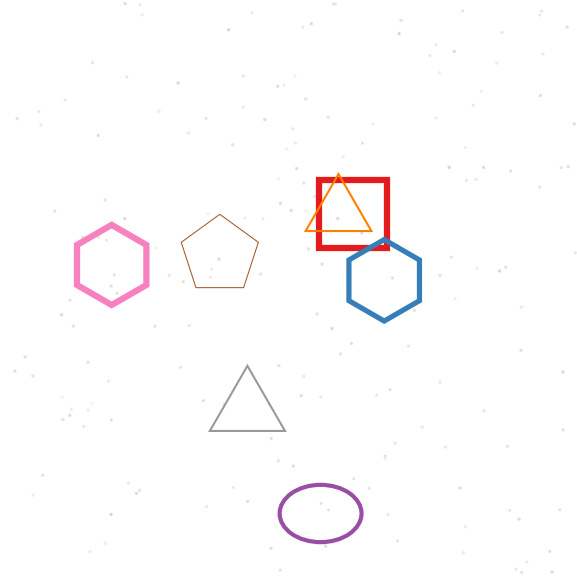[{"shape": "square", "thickness": 3, "radius": 0.3, "center": [0.611, 0.629]}, {"shape": "hexagon", "thickness": 2.5, "radius": 0.35, "center": [0.665, 0.514]}, {"shape": "oval", "thickness": 2, "radius": 0.35, "center": [0.555, 0.11]}, {"shape": "triangle", "thickness": 1, "radius": 0.33, "center": [0.586, 0.632]}, {"shape": "pentagon", "thickness": 0.5, "radius": 0.35, "center": [0.381, 0.558]}, {"shape": "hexagon", "thickness": 3, "radius": 0.35, "center": [0.193, 0.54]}, {"shape": "triangle", "thickness": 1, "radius": 0.38, "center": [0.428, 0.29]}]